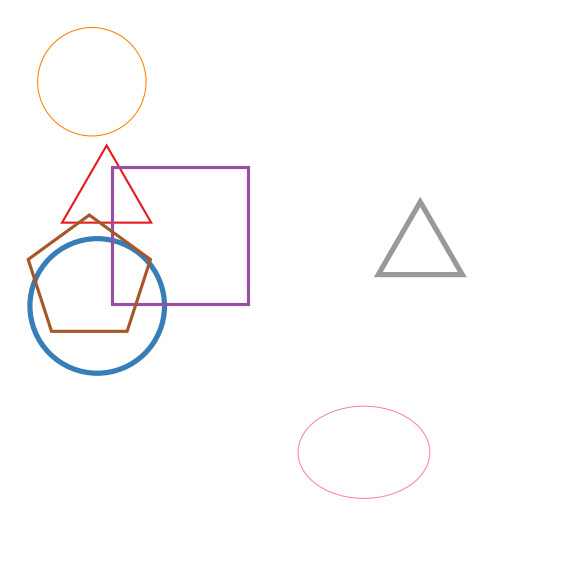[{"shape": "triangle", "thickness": 1, "radius": 0.45, "center": [0.185, 0.658]}, {"shape": "circle", "thickness": 2.5, "radius": 0.58, "center": [0.168, 0.469]}, {"shape": "square", "thickness": 1.5, "radius": 0.59, "center": [0.312, 0.592]}, {"shape": "circle", "thickness": 0.5, "radius": 0.47, "center": [0.159, 0.858]}, {"shape": "pentagon", "thickness": 1.5, "radius": 0.56, "center": [0.155, 0.515]}, {"shape": "oval", "thickness": 0.5, "radius": 0.57, "center": [0.63, 0.216]}, {"shape": "triangle", "thickness": 2.5, "radius": 0.42, "center": [0.728, 0.566]}]